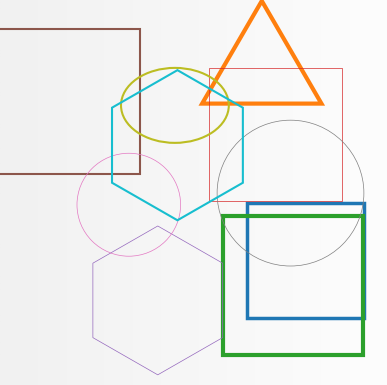[{"shape": "square", "thickness": 2.5, "radius": 0.75, "center": [0.788, 0.323]}, {"shape": "triangle", "thickness": 3, "radius": 0.89, "center": [0.676, 0.82]}, {"shape": "square", "thickness": 3, "radius": 0.9, "center": [0.756, 0.258]}, {"shape": "square", "thickness": 0.5, "radius": 0.86, "center": [0.711, 0.65]}, {"shape": "hexagon", "thickness": 0.5, "radius": 0.97, "center": [0.407, 0.22]}, {"shape": "square", "thickness": 1.5, "radius": 0.94, "center": [0.171, 0.736]}, {"shape": "circle", "thickness": 0.5, "radius": 0.67, "center": [0.332, 0.468]}, {"shape": "circle", "thickness": 0.5, "radius": 0.95, "center": [0.75, 0.498]}, {"shape": "oval", "thickness": 1.5, "radius": 0.7, "center": [0.451, 0.726]}, {"shape": "hexagon", "thickness": 1.5, "radius": 0.97, "center": [0.458, 0.623]}]